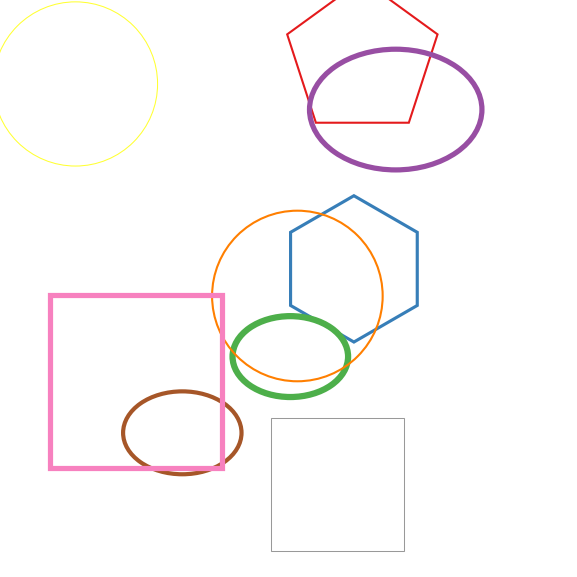[{"shape": "pentagon", "thickness": 1, "radius": 0.68, "center": [0.627, 0.897]}, {"shape": "hexagon", "thickness": 1.5, "radius": 0.63, "center": [0.613, 0.534]}, {"shape": "oval", "thickness": 3, "radius": 0.5, "center": [0.503, 0.382]}, {"shape": "oval", "thickness": 2.5, "radius": 0.75, "center": [0.685, 0.809]}, {"shape": "circle", "thickness": 1, "radius": 0.74, "center": [0.515, 0.487]}, {"shape": "circle", "thickness": 0.5, "radius": 0.71, "center": [0.131, 0.854]}, {"shape": "oval", "thickness": 2, "radius": 0.51, "center": [0.316, 0.25]}, {"shape": "square", "thickness": 2.5, "radius": 0.75, "center": [0.235, 0.339]}, {"shape": "square", "thickness": 0.5, "radius": 0.58, "center": [0.585, 0.16]}]